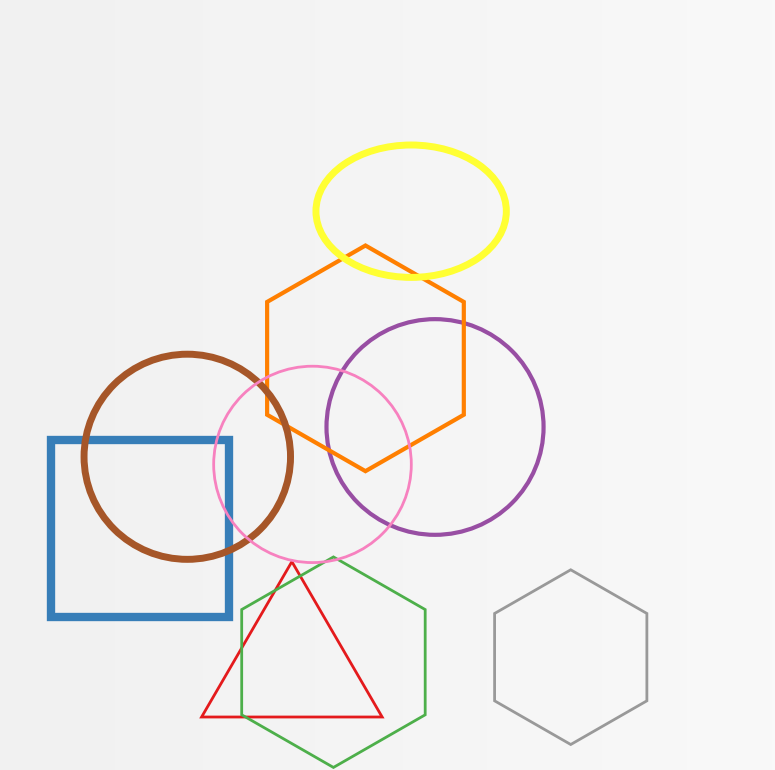[{"shape": "triangle", "thickness": 1, "radius": 0.67, "center": [0.377, 0.136]}, {"shape": "square", "thickness": 3, "radius": 0.57, "center": [0.181, 0.314]}, {"shape": "hexagon", "thickness": 1, "radius": 0.68, "center": [0.43, 0.14]}, {"shape": "circle", "thickness": 1.5, "radius": 0.7, "center": [0.561, 0.445]}, {"shape": "hexagon", "thickness": 1.5, "radius": 0.73, "center": [0.472, 0.535]}, {"shape": "oval", "thickness": 2.5, "radius": 0.61, "center": [0.531, 0.726]}, {"shape": "circle", "thickness": 2.5, "radius": 0.67, "center": [0.242, 0.407]}, {"shape": "circle", "thickness": 1, "radius": 0.64, "center": [0.403, 0.397]}, {"shape": "hexagon", "thickness": 1, "radius": 0.57, "center": [0.736, 0.147]}]